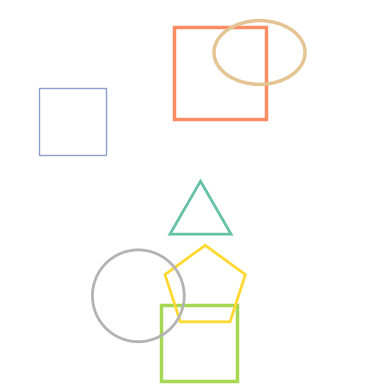[{"shape": "triangle", "thickness": 2, "radius": 0.46, "center": [0.521, 0.438]}, {"shape": "square", "thickness": 2.5, "radius": 0.6, "center": [0.573, 0.81]}, {"shape": "square", "thickness": 1, "radius": 0.43, "center": [0.189, 0.684]}, {"shape": "square", "thickness": 2.5, "radius": 0.49, "center": [0.516, 0.11]}, {"shape": "pentagon", "thickness": 2, "radius": 0.55, "center": [0.533, 0.253]}, {"shape": "oval", "thickness": 2.5, "radius": 0.59, "center": [0.674, 0.864]}, {"shape": "circle", "thickness": 2, "radius": 0.6, "center": [0.359, 0.232]}]